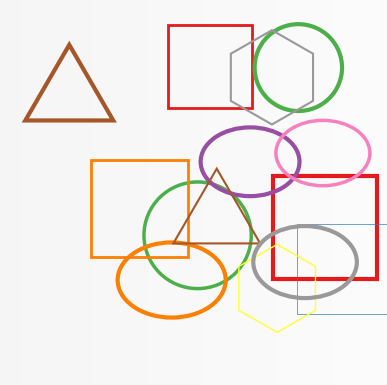[{"shape": "square", "thickness": 2, "radius": 0.54, "center": [0.542, 0.828]}, {"shape": "square", "thickness": 3, "radius": 0.67, "center": [0.839, 0.41]}, {"shape": "square", "thickness": 0.5, "radius": 0.58, "center": [0.883, 0.301]}, {"shape": "circle", "thickness": 3, "radius": 0.56, "center": [0.77, 0.824]}, {"shape": "circle", "thickness": 2.5, "radius": 0.69, "center": [0.51, 0.389]}, {"shape": "oval", "thickness": 3, "radius": 0.64, "center": [0.645, 0.58]}, {"shape": "oval", "thickness": 3, "radius": 0.7, "center": [0.443, 0.273]}, {"shape": "square", "thickness": 2, "radius": 0.63, "center": [0.36, 0.458]}, {"shape": "hexagon", "thickness": 1, "radius": 0.57, "center": [0.715, 0.251]}, {"shape": "triangle", "thickness": 1.5, "radius": 0.65, "center": [0.559, 0.432]}, {"shape": "triangle", "thickness": 3, "radius": 0.66, "center": [0.179, 0.753]}, {"shape": "oval", "thickness": 2.5, "radius": 0.61, "center": [0.833, 0.602]}, {"shape": "hexagon", "thickness": 1.5, "radius": 0.61, "center": [0.702, 0.799]}, {"shape": "oval", "thickness": 3, "radius": 0.67, "center": [0.787, 0.319]}]